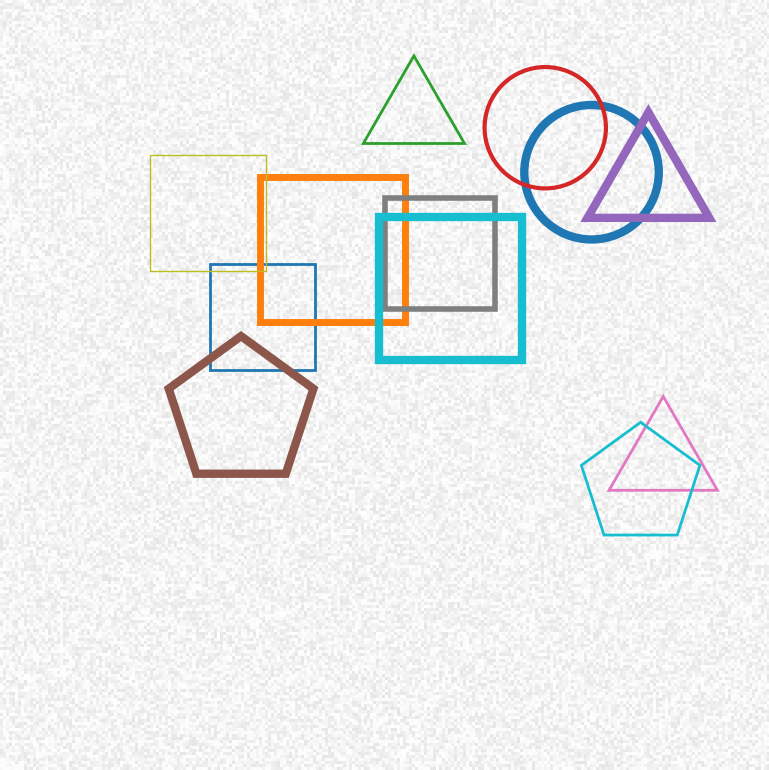[{"shape": "circle", "thickness": 3, "radius": 0.44, "center": [0.768, 0.776]}, {"shape": "square", "thickness": 1, "radius": 0.34, "center": [0.341, 0.588]}, {"shape": "square", "thickness": 2.5, "radius": 0.47, "center": [0.432, 0.676]}, {"shape": "triangle", "thickness": 1, "radius": 0.38, "center": [0.538, 0.852]}, {"shape": "circle", "thickness": 1.5, "radius": 0.39, "center": [0.708, 0.834]}, {"shape": "triangle", "thickness": 3, "radius": 0.46, "center": [0.842, 0.763]}, {"shape": "pentagon", "thickness": 3, "radius": 0.49, "center": [0.313, 0.465]}, {"shape": "triangle", "thickness": 1, "radius": 0.41, "center": [0.861, 0.404]}, {"shape": "square", "thickness": 2, "radius": 0.36, "center": [0.572, 0.671]}, {"shape": "square", "thickness": 0.5, "radius": 0.38, "center": [0.27, 0.724]}, {"shape": "pentagon", "thickness": 1, "radius": 0.4, "center": [0.832, 0.371]}, {"shape": "square", "thickness": 3, "radius": 0.46, "center": [0.585, 0.626]}]